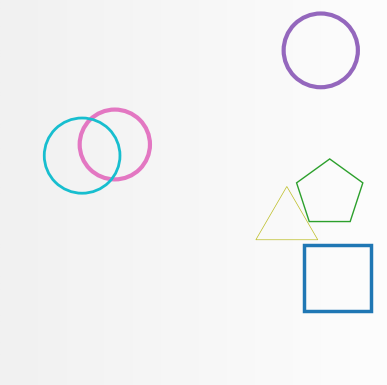[{"shape": "square", "thickness": 2.5, "radius": 0.43, "center": [0.871, 0.278]}, {"shape": "pentagon", "thickness": 1, "radius": 0.45, "center": [0.851, 0.497]}, {"shape": "circle", "thickness": 3, "radius": 0.48, "center": [0.828, 0.869]}, {"shape": "circle", "thickness": 3, "radius": 0.45, "center": [0.296, 0.625]}, {"shape": "triangle", "thickness": 0.5, "radius": 0.46, "center": [0.74, 0.423]}, {"shape": "circle", "thickness": 2, "radius": 0.49, "center": [0.212, 0.596]}]